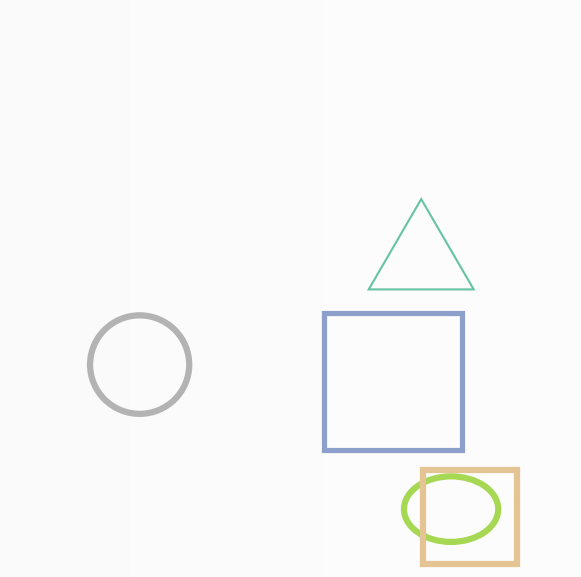[{"shape": "triangle", "thickness": 1, "radius": 0.52, "center": [0.725, 0.55]}, {"shape": "square", "thickness": 2.5, "radius": 0.6, "center": [0.676, 0.339]}, {"shape": "oval", "thickness": 3, "radius": 0.41, "center": [0.776, 0.118]}, {"shape": "square", "thickness": 3, "radius": 0.4, "center": [0.808, 0.104]}, {"shape": "circle", "thickness": 3, "radius": 0.43, "center": [0.24, 0.368]}]